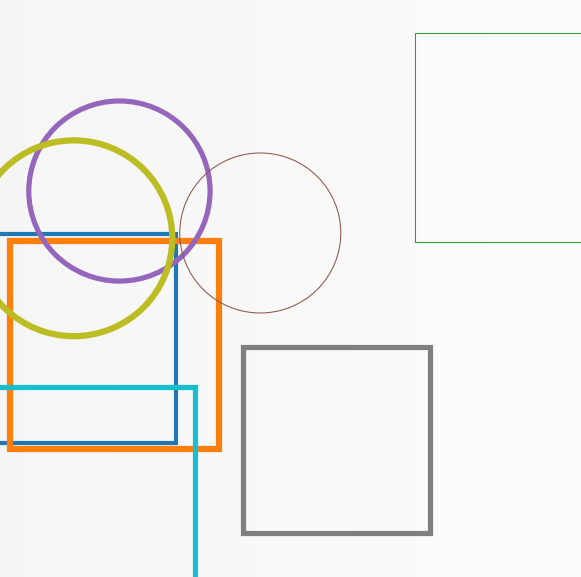[{"shape": "square", "thickness": 2, "radius": 0.9, "center": [0.122, 0.413]}, {"shape": "square", "thickness": 3, "radius": 0.9, "center": [0.198, 0.402]}, {"shape": "square", "thickness": 0.5, "radius": 0.9, "center": [0.895, 0.762]}, {"shape": "circle", "thickness": 2.5, "radius": 0.78, "center": [0.205, 0.668]}, {"shape": "circle", "thickness": 0.5, "radius": 0.69, "center": [0.448, 0.596]}, {"shape": "square", "thickness": 2.5, "radius": 0.8, "center": [0.579, 0.237]}, {"shape": "circle", "thickness": 3, "radius": 0.85, "center": [0.127, 0.587]}, {"shape": "square", "thickness": 2.5, "radius": 0.95, "center": [0.145, 0.138]}]